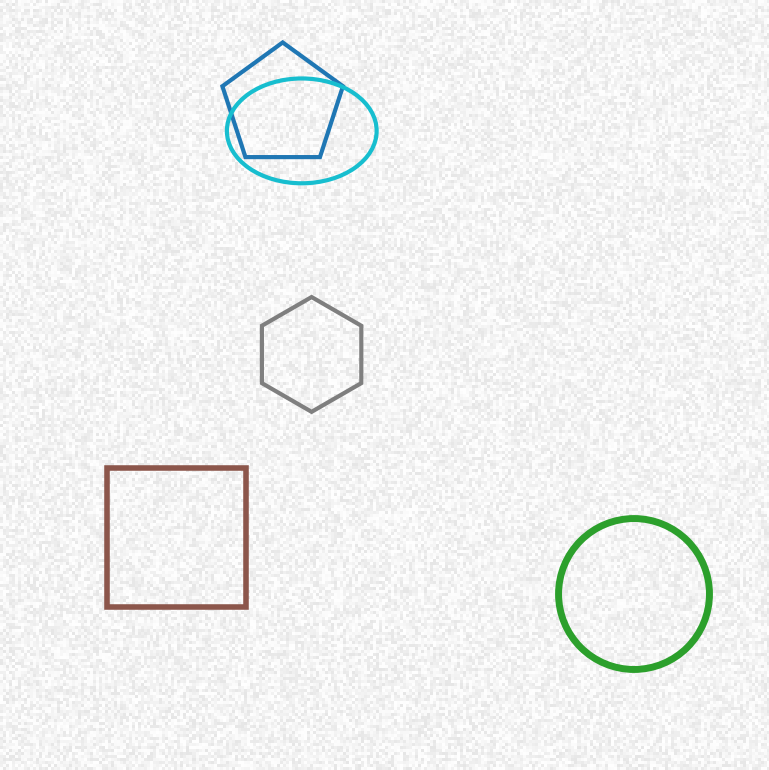[{"shape": "pentagon", "thickness": 1.5, "radius": 0.41, "center": [0.367, 0.863]}, {"shape": "circle", "thickness": 2.5, "radius": 0.49, "center": [0.823, 0.229]}, {"shape": "square", "thickness": 2, "radius": 0.45, "center": [0.229, 0.302]}, {"shape": "hexagon", "thickness": 1.5, "radius": 0.37, "center": [0.405, 0.54]}, {"shape": "oval", "thickness": 1.5, "radius": 0.49, "center": [0.392, 0.83]}]